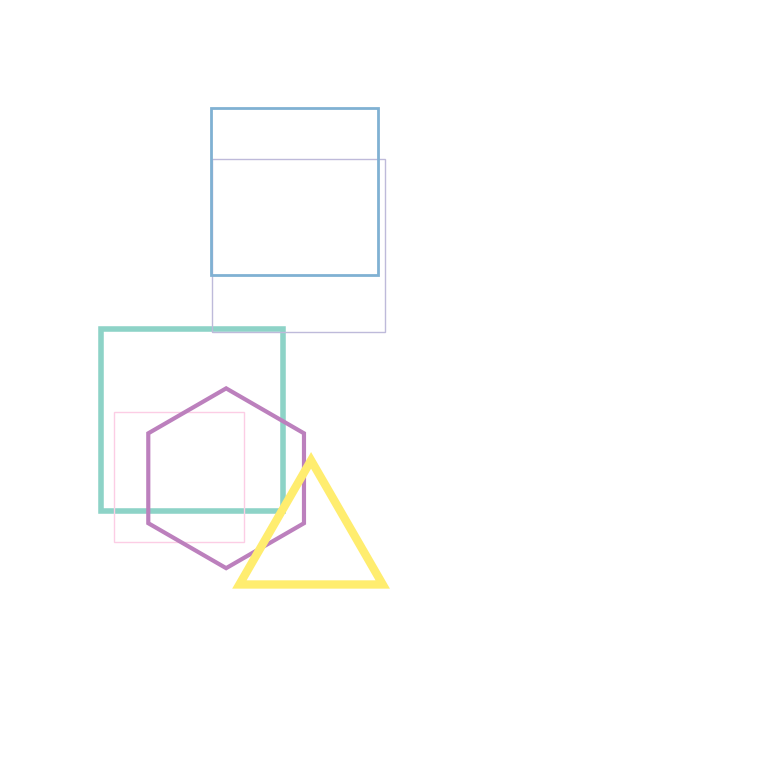[{"shape": "square", "thickness": 2, "radius": 0.59, "center": [0.25, 0.454]}, {"shape": "square", "thickness": 0.5, "radius": 0.56, "center": [0.388, 0.681]}, {"shape": "square", "thickness": 1, "radius": 0.54, "center": [0.383, 0.751]}, {"shape": "square", "thickness": 0.5, "radius": 0.42, "center": [0.233, 0.38]}, {"shape": "hexagon", "thickness": 1.5, "radius": 0.58, "center": [0.294, 0.379]}, {"shape": "triangle", "thickness": 3, "radius": 0.54, "center": [0.404, 0.295]}]